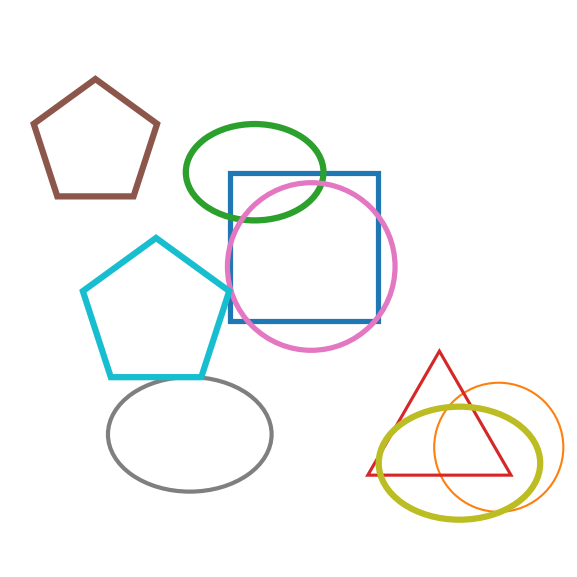[{"shape": "square", "thickness": 2.5, "radius": 0.64, "center": [0.527, 0.571]}, {"shape": "circle", "thickness": 1, "radius": 0.56, "center": [0.864, 0.225]}, {"shape": "oval", "thickness": 3, "radius": 0.6, "center": [0.441, 0.701]}, {"shape": "triangle", "thickness": 1.5, "radius": 0.72, "center": [0.761, 0.248]}, {"shape": "pentagon", "thickness": 3, "radius": 0.56, "center": [0.165, 0.75]}, {"shape": "circle", "thickness": 2.5, "radius": 0.73, "center": [0.539, 0.538]}, {"shape": "oval", "thickness": 2, "radius": 0.71, "center": [0.329, 0.247]}, {"shape": "oval", "thickness": 3, "radius": 0.7, "center": [0.796, 0.197]}, {"shape": "pentagon", "thickness": 3, "radius": 0.67, "center": [0.27, 0.454]}]